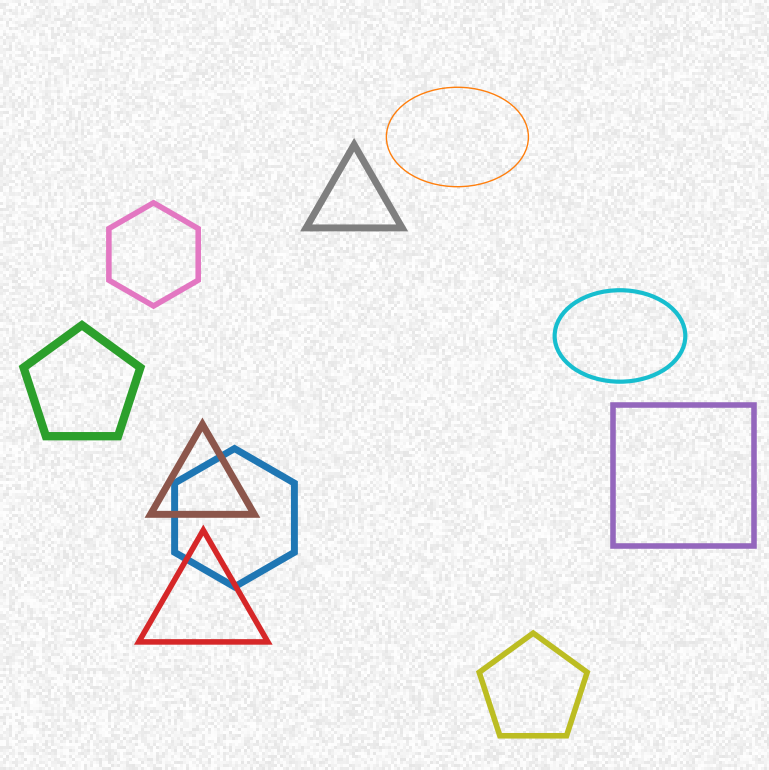[{"shape": "hexagon", "thickness": 2.5, "radius": 0.45, "center": [0.305, 0.328]}, {"shape": "oval", "thickness": 0.5, "radius": 0.46, "center": [0.594, 0.822]}, {"shape": "pentagon", "thickness": 3, "radius": 0.4, "center": [0.106, 0.498]}, {"shape": "triangle", "thickness": 2, "radius": 0.48, "center": [0.264, 0.215]}, {"shape": "square", "thickness": 2, "radius": 0.46, "center": [0.888, 0.383]}, {"shape": "triangle", "thickness": 2.5, "radius": 0.39, "center": [0.263, 0.371]}, {"shape": "hexagon", "thickness": 2, "radius": 0.33, "center": [0.199, 0.67]}, {"shape": "triangle", "thickness": 2.5, "radius": 0.36, "center": [0.46, 0.74]}, {"shape": "pentagon", "thickness": 2, "radius": 0.37, "center": [0.692, 0.104]}, {"shape": "oval", "thickness": 1.5, "radius": 0.42, "center": [0.805, 0.564]}]